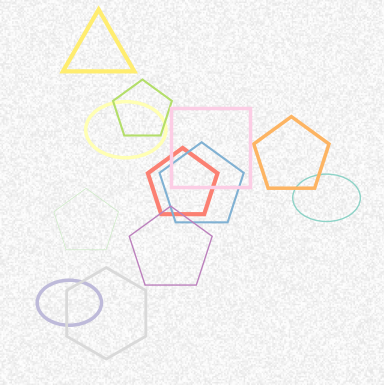[{"shape": "oval", "thickness": 1, "radius": 0.44, "center": [0.848, 0.486]}, {"shape": "oval", "thickness": 2.5, "radius": 0.52, "center": [0.327, 0.663]}, {"shape": "oval", "thickness": 2.5, "radius": 0.42, "center": [0.18, 0.214]}, {"shape": "pentagon", "thickness": 3, "radius": 0.48, "center": [0.475, 0.521]}, {"shape": "pentagon", "thickness": 1.5, "radius": 0.57, "center": [0.524, 0.516]}, {"shape": "pentagon", "thickness": 2.5, "radius": 0.51, "center": [0.757, 0.594]}, {"shape": "pentagon", "thickness": 1.5, "radius": 0.4, "center": [0.37, 0.713]}, {"shape": "square", "thickness": 2.5, "radius": 0.51, "center": [0.547, 0.617]}, {"shape": "hexagon", "thickness": 2, "radius": 0.59, "center": [0.276, 0.186]}, {"shape": "pentagon", "thickness": 1, "radius": 0.57, "center": [0.443, 0.351]}, {"shape": "pentagon", "thickness": 0.5, "radius": 0.44, "center": [0.224, 0.423]}, {"shape": "triangle", "thickness": 3, "radius": 0.54, "center": [0.256, 0.868]}]